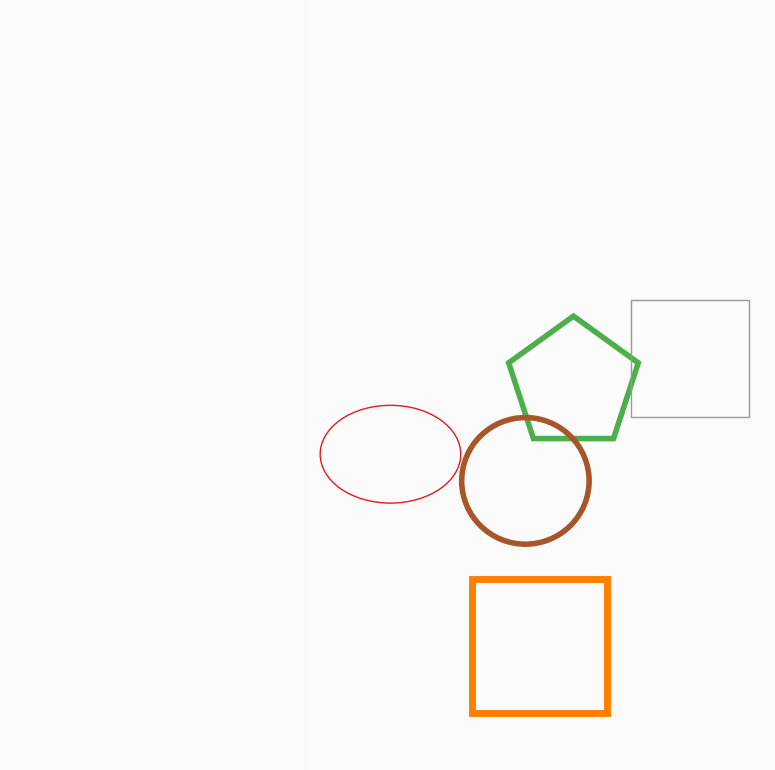[{"shape": "oval", "thickness": 0.5, "radius": 0.45, "center": [0.504, 0.41]}, {"shape": "pentagon", "thickness": 2, "radius": 0.44, "center": [0.74, 0.502]}, {"shape": "square", "thickness": 2.5, "radius": 0.44, "center": [0.696, 0.161]}, {"shape": "circle", "thickness": 2, "radius": 0.41, "center": [0.678, 0.375]}, {"shape": "square", "thickness": 0.5, "radius": 0.38, "center": [0.89, 0.535]}]